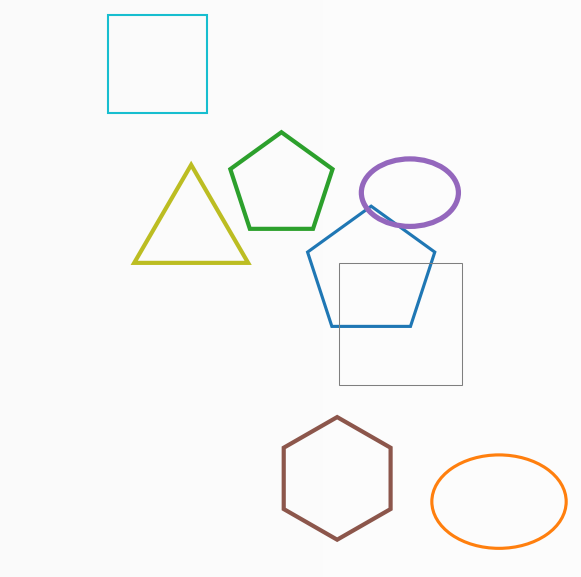[{"shape": "pentagon", "thickness": 1.5, "radius": 0.58, "center": [0.639, 0.527]}, {"shape": "oval", "thickness": 1.5, "radius": 0.58, "center": [0.859, 0.131]}, {"shape": "pentagon", "thickness": 2, "radius": 0.46, "center": [0.484, 0.678]}, {"shape": "oval", "thickness": 2.5, "radius": 0.42, "center": [0.705, 0.666]}, {"shape": "hexagon", "thickness": 2, "radius": 0.53, "center": [0.58, 0.171]}, {"shape": "square", "thickness": 0.5, "radius": 0.53, "center": [0.689, 0.438]}, {"shape": "triangle", "thickness": 2, "radius": 0.57, "center": [0.329, 0.601]}, {"shape": "square", "thickness": 1, "radius": 0.43, "center": [0.271, 0.888]}]